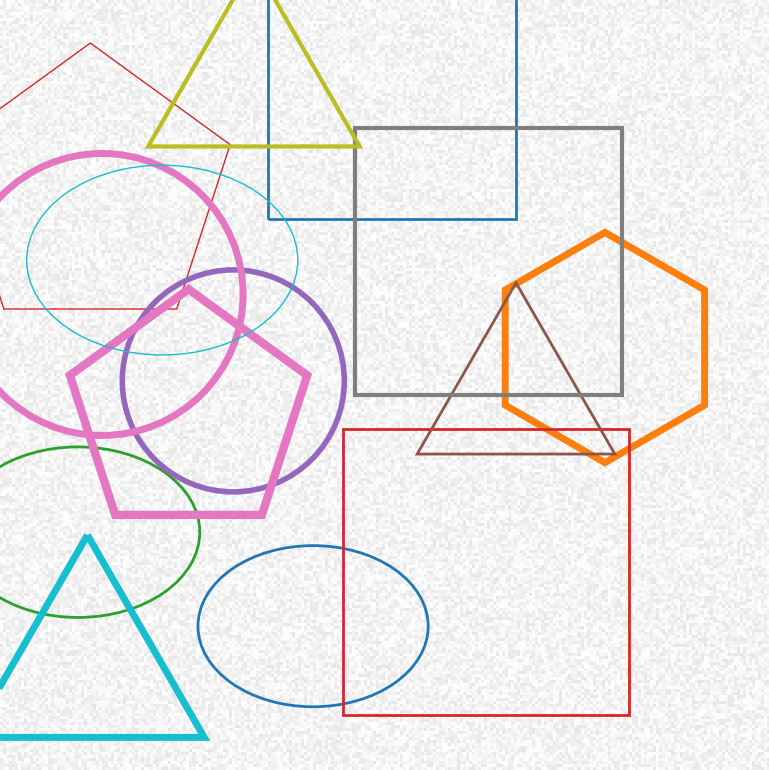[{"shape": "oval", "thickness": 1, "radius": 0.75, "center": [0.407, 0.187]}, {"shape": "square", "thickness": 1, "radius": 0.81, "center": [0.509, 0.877]}, {"shape": "hexagon", "thickness": 2.5, "radius": 0.75, "center": [0.786, 0.549]}, {"shape": "oval", "thickness": 1, "radius": 0.79, "center": [0.101, 0.309]}, {"shape": "square", "thickness": 1, "radius": 0.93, "center": [0.631, 0.258]}, {"shape": "pentagon", "thickness": 0.5, "radius": 0.95, "center": [0.117, 0.753]}, {"shape": "circle", "thickness": 2, "radius": 0.72, "center": [0.303, 0.505]}, {"shape": "triangle", "thickness": 1, "radius": 0.74, "center": [0.67, 0.484]}, {"shape": "circle", "thickness": 2.5, "radius": 0.92, "center": [0.133, 0.618]}, {"shape": "pentagon", "thickness": 3, "radius": 0.81, "center": [0.245, 0.462]}, {"shape": "square", "thickness": 1.5, "radius": 0.87, "center": [0.634, 0.66]}, {"shape": "triangle", "thickness": 1.5, "radius": 0.79, "center": [0.33, 0.889]}, {"shape": "triangle", "thickness": 2.5, "radius": 0.88, "center": [0.114, 0.13]}, {"shape": "oval", "thickness": 0.5, "radius": 0.88, "center": [0.211, 0.662]}]